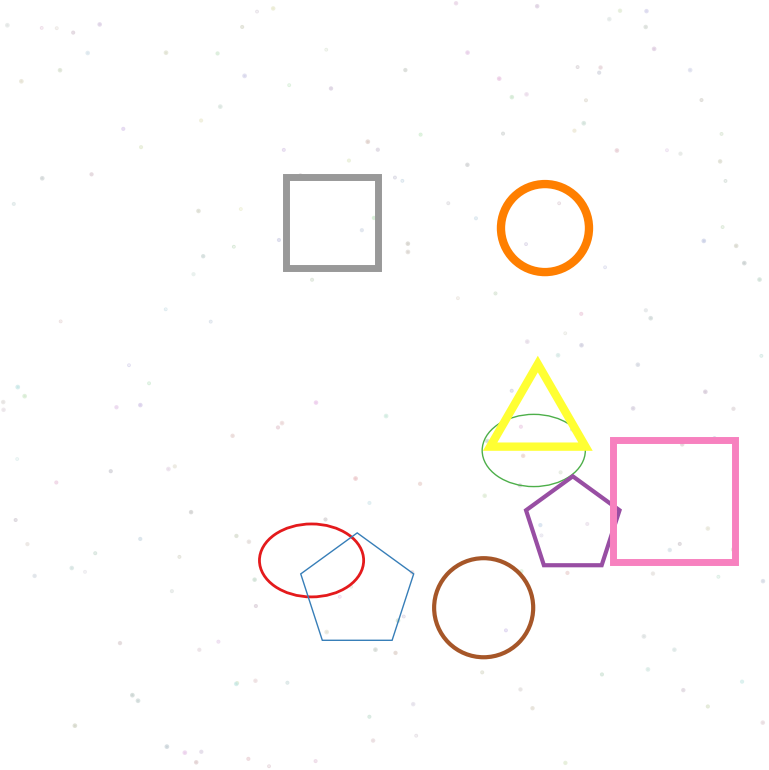[{"shape": "oval", "thickness": 1, "radius": 0.34, "center": [0.405, 0.272]}, {"shape": "pentagon", "thickness": 0.5, "radius": 0.39, "center": [0.464, 0.231]}, {"shape": "oval", "thickness": 0.5, "radius": 0.33, "center": [0.693, 0.415]}, {"shape": "pentagon", "thickness": 1.5, "radius": 0.32, "center": [0.744, 0.318]}, {"shape": "circle", "thickness": 3, "radius": 0.29, "center": [0.708, 0.704]}, {"shape": "triangle", "thickness": 3, "radius": 0.36, "center": [0.698, 0.456]}, {"shape": "circle", "thickness": 1.5, "radius": 0.32, "center": [0.628, 0.211]}, {"shape": "square", "thickness": 2.5, "radius": 0.4, "center": [0.876, 0.349]}, {"shape": "square", "thickness": 2.5, "radius": 0.3, "center": [0.431, 0.711]}]